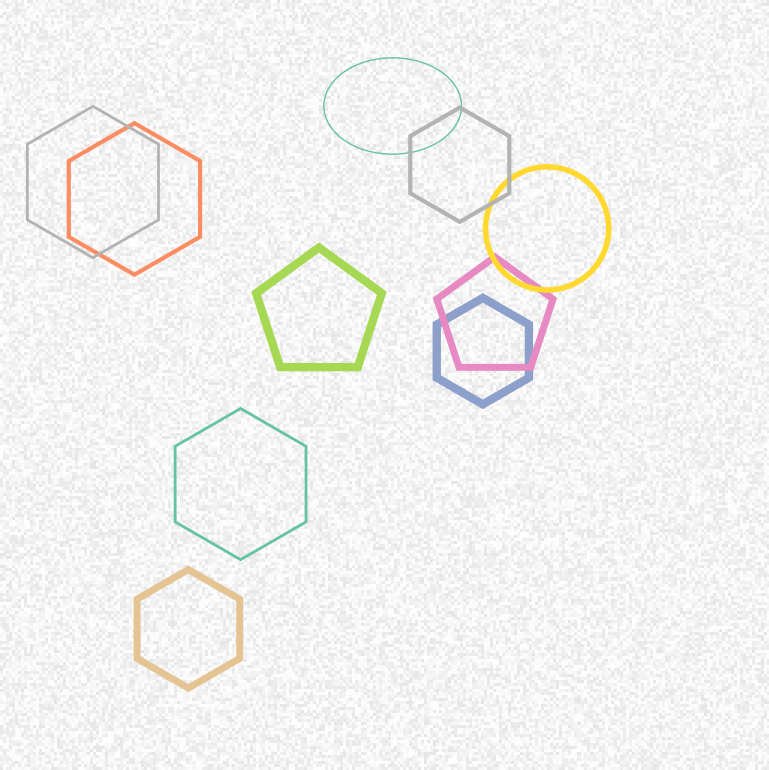[{"shape": "oval", "thickness": 0.5, "radius": 0.45, "center": [0.51, 0.862]}, {"shape": "hexagon", "thickness": 1, "radius": 0.49, "center": [0.312, 0.371]}, {"shape": "hexagon", "thickness": 1.5, "radius": 0.49, "center": [0.175, 0.742]}, {"shape": "hexagon", "thickness": 3, "radius": 0.35, "center": [0.627, 0.544]}, {"shape": "pentagon", "thickness": 2.5, "radius": 0.4, "center": [0.643, 0.587]}, {"shape": "pentagon", "thickness": 3, "radius": 0.43, "center": [0.414, 0.593]}, {"shape": "circle", "thickness": 2, "radius": 0.4, "center": [0.711, 0.703]}, {"shape": "hexagon", "thickness": 2.5, "radius": 0.38, "center": [0.245, 0.183]}, {"shape": "hexagon", "thickness": 1.5, "radius": 0.37, "center": [0.597, 0.786]}, {"shape": "hexagon", "thickness": 1, "radius": 0.49, "center": [0.121, 0.764]}]